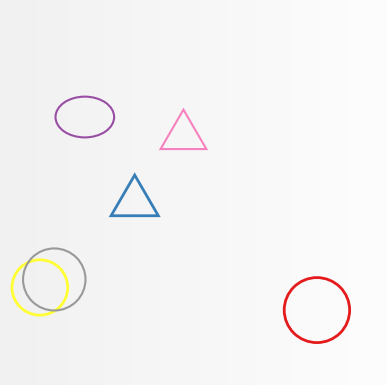[{"shape": "circle", "thickness": 2, "radius": 0.42, "center": [0.818, 0.195]}, {"shape": "triangle", "thickness": 2, "radius": 0.35, "center": [0.348, 0.475]}, {"shape": "oval", "thickness": 1.5, "radius": 0.38, "center": [0.219, 0.696]}, {"shape": "circle", "thickness": 2, "radius": 0.36, "center": [0.103, 0.253]}, {"shape": "triangle", "thickness": 1.5, "radius": 0.34, "center": [0.473, 0.647]}, {"shape": "circle", "thickness": 1.5, "radius": 0.4, "center": [0.14, 0.274]}]